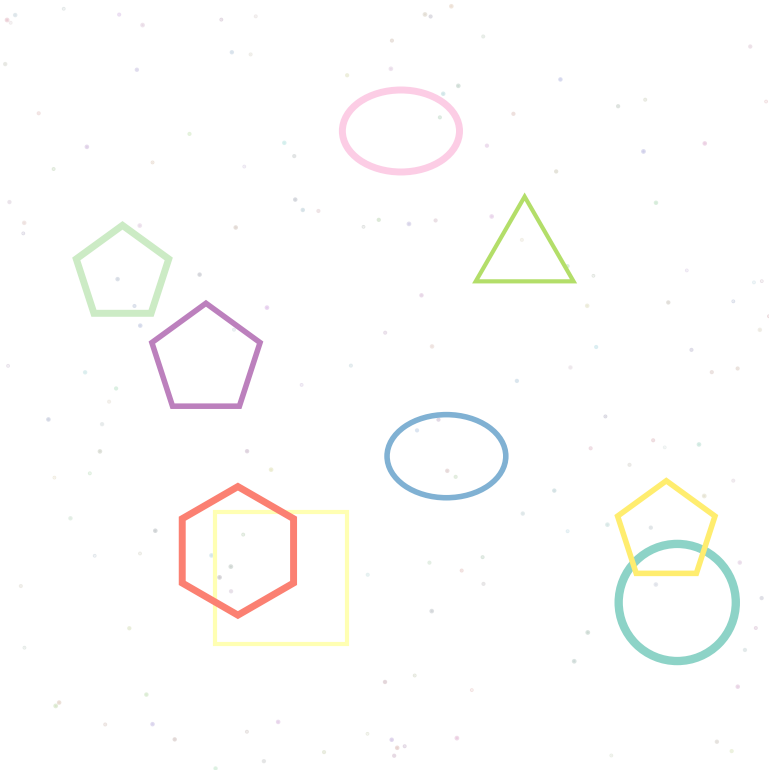[{"shape": "circle", "thickness": 3, "radius": 0.38, "center": [0.88, 0.218]}, {"shape": "square", "thickness": 1.5, "radius": 0.43, "center": [0.365, 0.25]}, {"shape": "hexagon", "thickness": 2.5, "radius": 0.42, "center": [0.309, 0.285]}, {"shape": "oval", "thickness": 2, "radius": 0.39, "center": [0.58, 0.408]}, {"shape": "triangle", "thickness": 1.5, "radius": 0.37, "center": [0.681, 0.671]}, {"shape": "oval", "thickness": 2.5, "radius": 0.38, "center": [0.521, 0.83]}, {"shape": "pentagon", "thickness": 2, "radius": 0.37, "center": [0.267, 0.532]}, {"shape": "pentagon", "thickness": 2.5, "radius": 0.32, "center": [0.159, 0.644]}, {"shape": "pentagon", "thickness": 2, "radius": 0.33, "center": [0.865, 0.309]}]